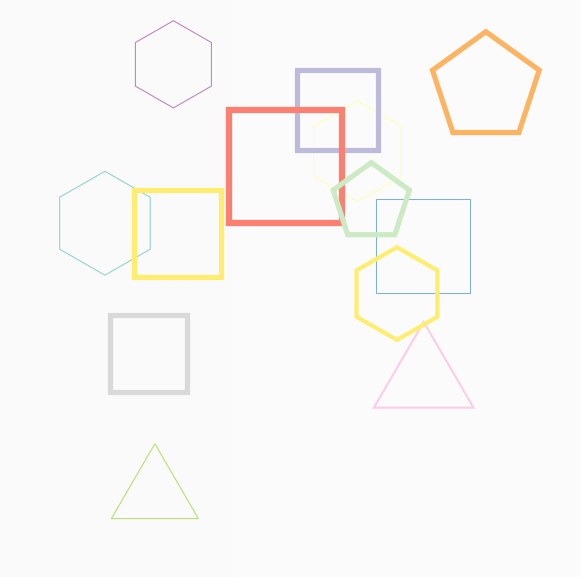[{"shape": "hexagon", "thickness": 0.5, "radius": 0.45, "center": [0.181, 0.613]}, {"shape": "hexagon", "thickness": 0.5, "radius": 0.43, "center": [0.615, 0.737]}, {"shape": "square", "thickness": 2.5, "radius": 0.35, "center": [0.581, 0.809]}, {"shape": "square", "thickness": 3, "radius": 0.49, "center": [0.491, 0.711]}, {"shape": "square", "thickness": 0.5, "radius": 0.4, "center": [0.728, 0.573]}, {"shape": "pentagon", "thickness": 2.5, "radius": 0.48, "center": [0.836, 0.848]}, {"shape": "triangle", "thickness": 0.5, "radius": 0.43, "center": [0.266, 0.144]}, {"shape": "triangle", "thickness": 1, "radius": 0.49, "center": [0.729, 0.343]}, {"shape": "square", "thickness": 2.5, "radius": 0.33, "center": [0.255, 0.387]}, {"shape": "hexagon", "thickness": 0.5, "radius": 0.38, "center": [0.298, 0.888]}, {"shape": "pentagon", "thickness": 2.5, "radius": 0.34, "center": [0.639, 0.649]}, {"shape": "hexagon", "thickness": 2, "radius": 0.4, "center": [0.683, 0.491]}, {"shape": "square", "thickness": 2.5, "radius": 0.38, "center": [0.305, 0.596]}]